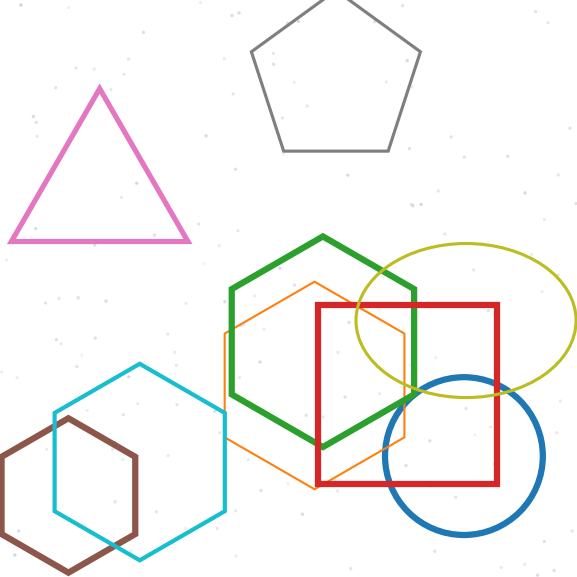[{"shape": "circle", "thickness": 3, "radius": 0.68, "center": [0.803, 0.209]}, {"shape": "hexagon", "thickness": 1, "radius": 0.9, "center": [0.545, 0.332]}, {"shape": "hexagon", "thickness": 3, "radius": 0.91, "center": [0.559, 0.407]}, {"shape": "square", "thickness": 3, "radius": 0.78, "center": [0.706, 0.317]}, {"shape": "hexagon", "thickness": 3, "radius": 0.67, "center": [0.118, 0.141]}, {"shape": "triangle", "thickness": 2.5, "radius": 0.88, "center": [0.173, 0.669]}, {"shape": "pentagon", "thickness": 1.5, "radius": 0.77, "center": [0.582, 0.862]}, {"shape": "oval", "thickness": 1.5, "radius": 0.95, "center": [0.807, 0.444]}, {"shape": "hexagon", "thickness": 2, "radius": 0.85, "center": [0.242, 0.199]}]